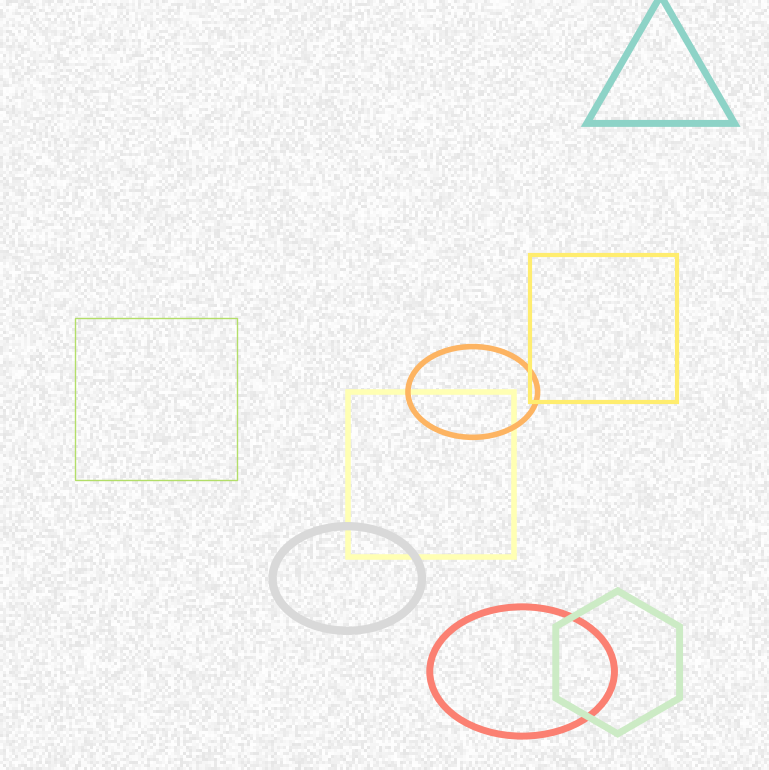[{"shape": "triangle", "thickness": 2.5, "radius": 0.55, "center": [0.858, 0.895]}, {"shape": "square", "thickness": 2, "radius": 0.54, "center": [0.56, 0.384]}, {"shape": "oval", "thickness": 2.5, "radius": 0.6, "center": [0.678, 0.128]}, {"shape": "oval", "thickness": 2, "radius": 0.42, "center": [0.614, 0.491]}, {"shape": "square", "thickness": 0.5, "radius": 0.53, "center": [0.203, 0.482]}, {"shape": "oval", "thickness": 3, "radius": 0.49, "center": [0.451, 0.249]}, {"shape": "hexagon", "thickness": 2.5, "radius": 0.46, "center": [0.802, 0.14]}, {"shape": "square", "thickness": 1.5, "radius": 0.48, "center": [0.784, 0.573]}]